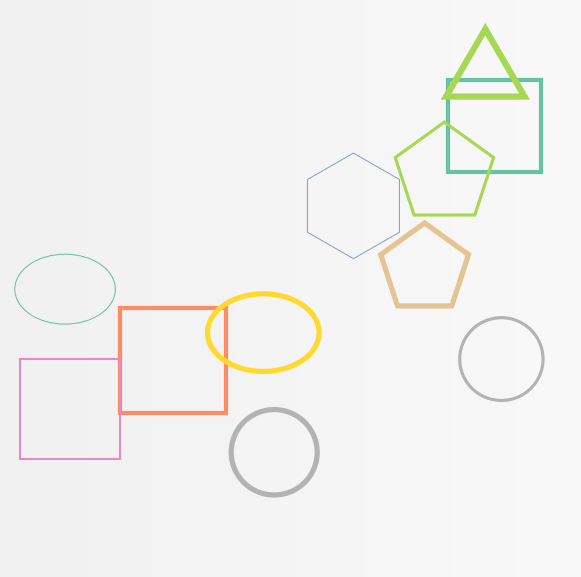[{"shape": "oval", "thickness": 0.5, "radius": 0.43, "center": [0.112, 0.498]}, {"shape": "square", "thickness": 2, "radius": 0.4, "center": [0.851, 0.781]}, {"shape": "square", "thickness": 2, "radius": 0.46, "center": [0.297, 0.375]}, {"shape": "hexagon", "thickness": 0.5, "radius": 0.46, "center": [0.608, 0.643]}, {"shape": "square", "thickness": 1, "radius": 0.43, "center": [0.121, 0.291]}, {"shape": "triangle", "thickness": 3, "radius": 0.39, "center": [0.835, 0.871]}, {"shape": "pentagon", "thickness": 1.5, "radius": 0.44, "center": [0.765, 0.699]}, {"shape": "oval", "thickness": 2.5, "radius": 0.48, "center": [0.453, 0.423]}, {"shape": "pentagon", "thickness": 2.5, "radius": 0.4, "center": [0.731, 0.534]}, {"shape": "circle", "thickness": 2.5, "radius": 0.37, "center": [0.472, 0.216]}, {"shape": "circle", "thickness": 1.5, "radius": 0.36, "center": [0.863, 0.377]}]